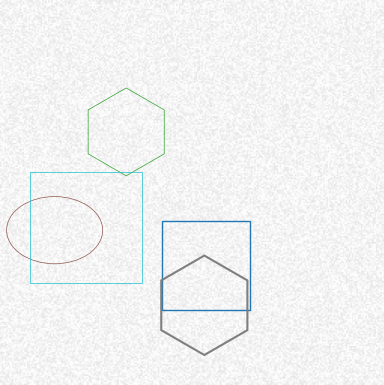[{"shape": "square", "thickness": 1, "radius": 0.58, "center": [0.535, 0.311]}, {"shape": "hexagon", "thickness": 0.5, "radius": 0.57, "center": [0.328, 0.657]}, {"shape": "oval", "thickness": 0.5, "radius": 0.62, "center": [0.142, 0.402]}, {"shape": "hexagon", "thickness": 1.5, "radius": 0.65, "center": [0.531, 0.207]}, {"shape": "square", "thickness": 0.5, "radius": 0.73, "center": [0.223, 0.409]}]